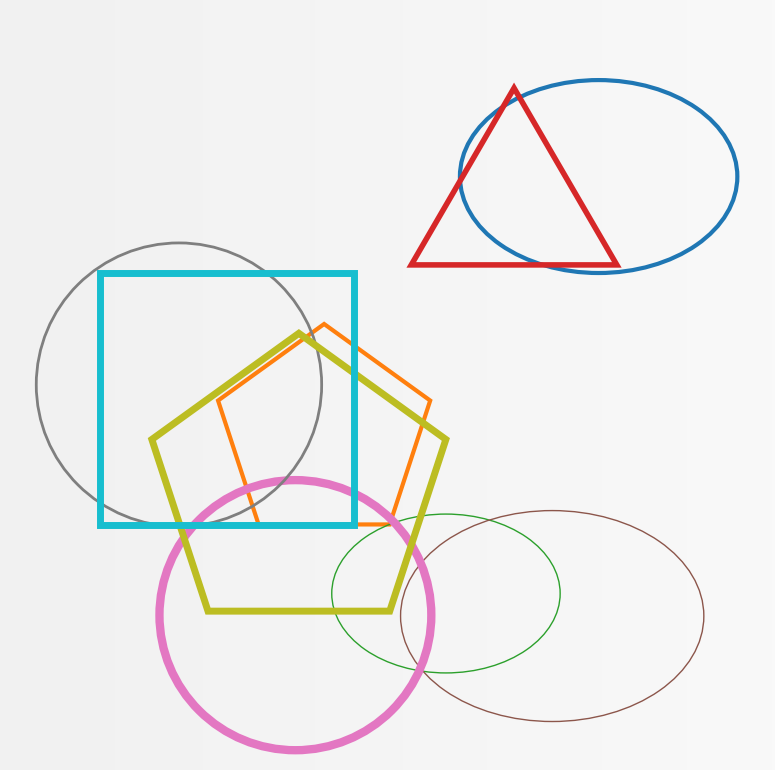[{"shape": "oval", "thickness": 1.5, "radius": 0.89, "center": [0.772, 0.771]}, {"shape": "pentagon", "thickness": 1.5, "radius": 0.72, "center": [0.418, 0.435]}, {"shape": "oval", "thickness": 0.5, "radius": 0.74, "center": [0.575, 0.229]}, {"shape": "triangle", "thickness": 2, "radius": 0.77, "center": [0.663, 0.733]}, {"shape": "oval", "thickness": 0.5, "radius": 0.98, "center": [0.713, 0.2]}, {"shape": "circle", "thickness": 3, "radius": 0.88, "center": [0.381, 0.201]}, {"shape": "circle", "thickness": 1, "radius": 0.92, "center": [0.231, 0.5]}, {"shape": "pentagon", "thickness": 2.5, "radius": 1.0, "center": [0.386, 0.368]}, {"shape": "square", "thickness": 2.5, "radius": 0.82, "center": [0.293, 0.482]}]